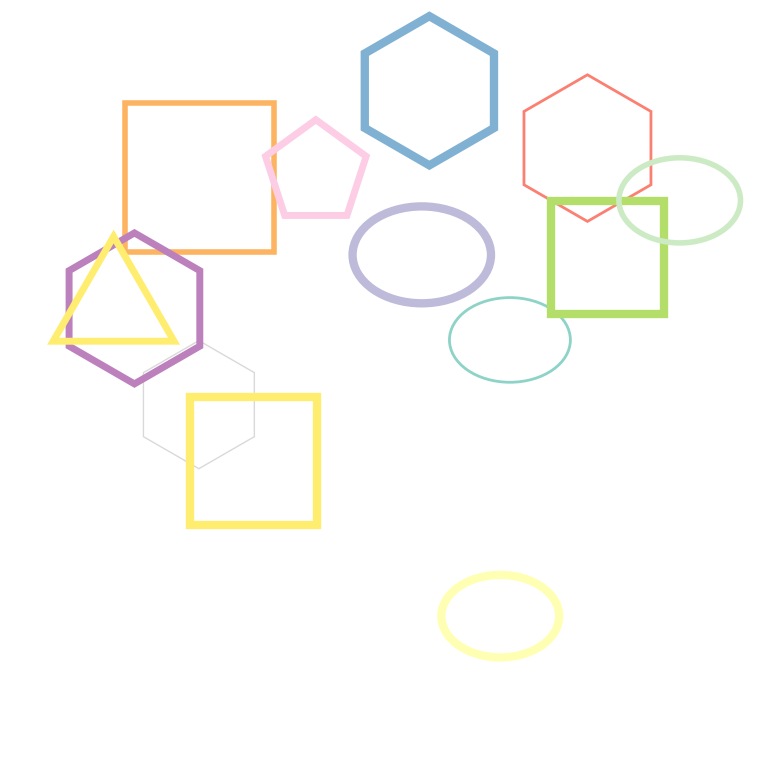[{"shape": "oval", "thickness": 1, "radius": 0.39, "center": [0.662, 0.559]}, {"shape": "oval", "thickness": 3, "radius": 0.38, "center": [0.65, 0.2]}, {"shape": "oval", "thickness": 3, "radius": 0.45, "center": [0.548, 0.669]}, {"shape": "hexagon", "thickness": 1, "radius": 0.48, "center": [0.763, 0.808]}, {"shape": "hexagon", "thickness": 3, "radius": 0.48, "center": [0.558, 0.882]}, {"shape": "square", "thickness": 2, "radius": 0.48, "center": [0.259, 0.77]}, {"shape": "square", "thickness": 3, "radius": 0.37, "center": [0.789, 0.666]}, {"shape": "pentagon", "thickness": 2.5, "radius": 0.34, "center": [0.41, 0.776]}, {"shape": "hexagon", "thickness": 0.5, "radius": 0.42, "center": [0.258, 0.474]}, {"shape": "hexagon", "thickness": 2.5, "radius": 0.49, "center": [0.175, 0.599]}, {"shape": "oval", "thickness": 2, "radius": 0.39, "center": [0.883, 0.74]}, {"shape": "triangle", "thickness": 2.5, "radius": 0.45, "center": [0.148, 0.602]}, {"shape": "square", "thickness": 3, "radius": 0.41, "center": [0.329, 0.402]}]